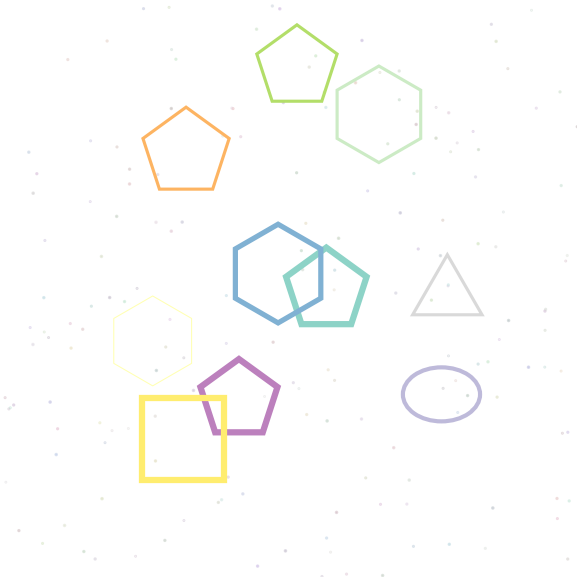[{"shape": "pentagon", "thickness": 3, "radius": 0.37, "center": [0.565, 0.497]}, {"shape": "hexagon", "thickness": 0.5, "radius": 0.39, "center": [0.264, 0.409]}, {"shape": "oval", "thickness": 2, "radius": 0.33, "center": [0.764, 0.316]}, {"shape": "hexagon", "thickness": 2.5, "radius": 0.43, "center": [0.482, 0.525]}, {"shape": "pentagon", "thickness": 1.5, "radius": 0.39, "center": [0.322, 0.735]}, {"shape": "pentagon", "thickness": 1.5, "radius": 0.37, "center": [0.514, 0.883]}, {"shape": "triangle", "thickness": 1.5, "radius": 0.35, "center": [0.775, 0.489]}, {"shape": "pentagon", "thickness": 3, "radius": 0.35, "center": [0.414, 0.307]}, {"shape": "hexagon", "thickness": 1.5, "radius": 0.42, "center": [0.656, 0.801]}, {"shape": "square", "thickness": 3, "radius": 0.35, "center": [0.317, 0.239]}]